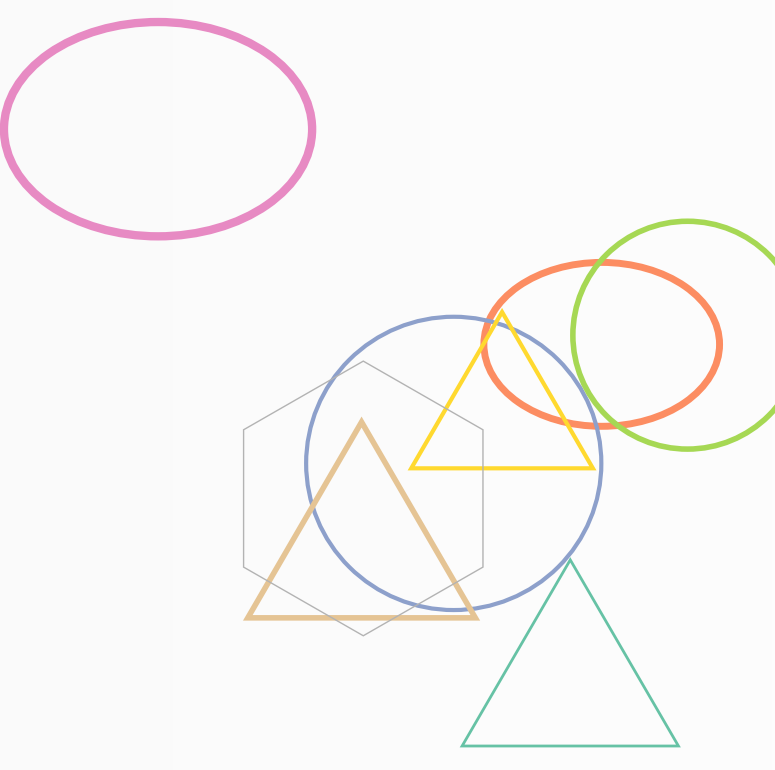[{"shape": "triangle", "thickness": 1, "radius": 0.81, "center": [0.736, 0.112]}, {"shape": "oval", "thickness": 2.5, "radius": 0.76, "center": [0.776, 0.553]}, {"shape": "circle", "thickness": 1.5, "radius": 0.95, "center": [0.585, 0.398]}, {"shape": "oval", "thickness": 3, "radius": 0.99, "center": [0.204, 0.832]}, {"shape": "circle", "thickness": 2, "radius": 0.74, "center": [0.887, 0.565]}, {"shape": "triangle", "thickness": 1.5, "radius": 0.68, "center": [0.648, 0.459]}, {"shape": "triangle", "thickness": 2, "radius": 0.85, "center": [0.467, 0.282]}, {"shape": "hexagon", "thickness": 0.5, "radius": 0.89, "center": [0.469, 0.353]}]